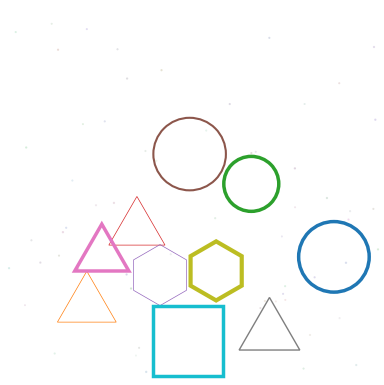[{"shape": "circle", "thickness": 2.5, "radius": 0.46, "center": [0.867, 0.333]}, {"shape": "triangle", "thickness": 0.5, "radius": 0.44, "center": [0.225, 0.207]}, {"shape": "circle", "thickness": 2.5, "radius": 0.36, "center": [0.653, 0.522]}, {"shape": "triangle", "thickness": 0.5, "radius": 0.42, "center": [0.356, 0.405]}, {"shape": "hexagon", "thickness": 0.5, "radius": 0.4, "center": [0.416, 0.285]}, {"shape": "circle", "thickness": 1.5, "radius": 0.47, "center": [0.493, 0.6]}, {"shape": "triangle", "thickness": 2.5, "radius": 0.41, "center": [0.264, 0.337]}, {"shape": "triangle", "thickness": 1, "radius": 0.46, "center": [0.7, 0.136]}, {"shape": "hexagon", "thickness": 3, "radius": 0.38, "center": [0.561, 0.296]}, {"shape": "square", "thickness": 2.5, "radius": 0.46, "center": [0.488, 0.114]}]